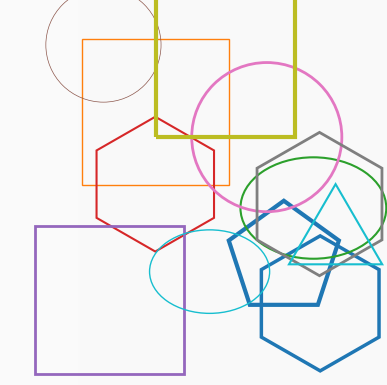[{"shape": "hexagon", "thickness": 2.5, "radius": 0.88, "center": [0.826, 0.212]}, {"shape": "pentagon", "thickness": 3, "radius": 0.75, "center": [0.732, 0.329]}, {"shape": "square", "thickness": 1, "radius": 0.95, "center": [0.401, 0.71]}, {"shape": "oval", "thickness": 1.5, "radius": 0.94, "center": [0.809, 0.46]}, {"shape": "hexagon", "thickness": 1.5, "radius": 0.88, "center": [0.401, 0.522]}, {"shape": "square", "thickness": 2, "radius": 0.96, "center": [0.282, 0.22]}, {"shape": "circle", "thickness": 0.5, "radius": 0.74, "center": [0.267, 0.883]}, {"shape": "circle", "thickness": 2, "radius": 0.97, "center": [0.688, 0.644]}, {"shape": "hexagon", "thickness": 2, "radius": 0.93, "center": [0.825, 0.47]}, {"shape": "square", "thickness": 3, "radius": 0.9, "center": [0.582, 0.824]}, {"shape": "oval", "thickness": 1, "radius": 0.77, "center": [0.541, 0.295]}, {"shape": "triangle", "thickness": 1.5, "radius": 0.69, "center": [0.866, 0.383]}]